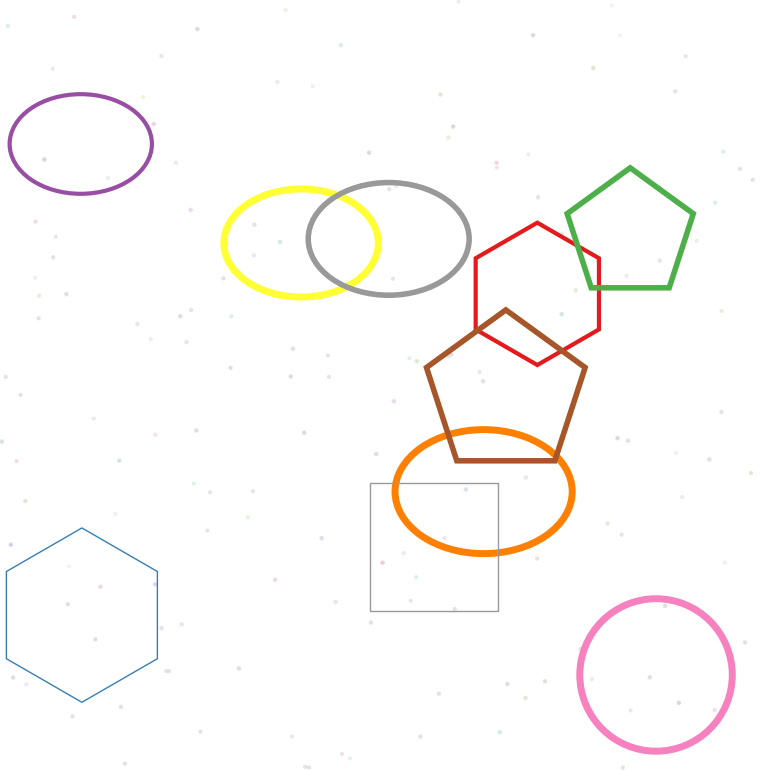[{"shape": "hexagon", "thickness": 1.5, "radius": 0.46, "center": [0.698, 0.618]}, {"shape": "hexagon", "thickness": 0.5, "radius": 0.57, "center": [0.106, 0.201]}, {"shape": "pentagon", "thickness": 2, "radius": 0.43, "center": [0.818, 0.696]}, {"shape": "oval", "thickness": 1.5, "radius": 0.46, "center": [0.105, 0.813]}, {"shape": "oval", "thickness": 2.5, "radius": 0.58, "center": [0.628, 0.362]}, {"shape": "oval", "thickness": 2.5, "radius": 0.5, "center": [0.391, 0.684]}, {"shape": "pentagon", "thickness": 2, "radius": 0.54, "center": [0.657, 0.489]}, {"shape": "circle", "thickness": 2.5, "radius": 0.5, "center": [0.852, 0.123]}, {"shape": "square", "thickness": 0.5, "radius": 0.42, "center": [0.564, 0.29]}, {"shape": "oval", "thickness": 2, "radius": 0.52, "center": [0.505, 0.69]}]